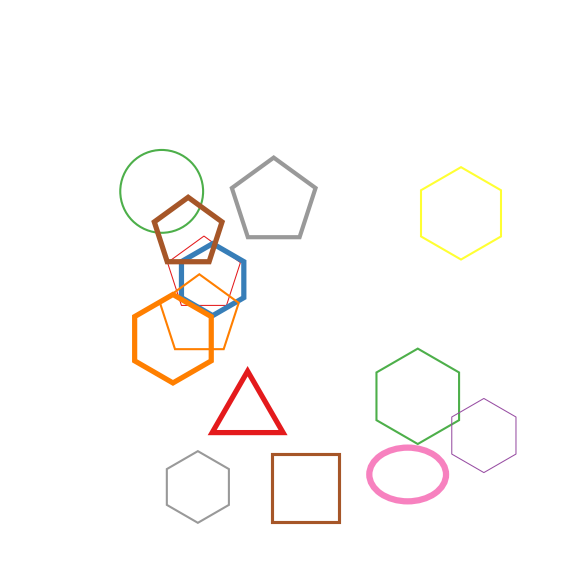[{"shape": "triangle", "thickness": 2.5, "radius": 0.35, "center": [0.429, 0.285]}, {"shape": "pentagon", "thickness": 0.5, "radius": 0.33, "center": [0.353, 0.524]}, {"shape": "hexagon", "thickness": 2.5, "radius": 0.31, "center": [0.368, 0.515]}, {"shape": "hexagon", "thickness": 1, "radius": 0.41, "center": [0.723, 0.313]}, {"shape": "circle", "thickness": 1, "radius": 0.36, "center": [0.28, 0.668]}, {"shape": "hexagon", "thickness": 0.5, "radius": 0.32, "center": [0.838, 0.245]}, {"shape": "hexagon", "thickness": 2.5, "radius": 0.38, "center": [0.299, 0.413]}, {"shape": "pentagon", "thickness": 1, "radius": 0.36, "center": [0.345, 0.453]}, {"shape": "hexagon", "thickness": 1, "radius": 0.4, "center": [0.798, 0.63]}, {"shape": "square", "thickness": 1.5, "radius": 0.29, "center": [0.529, 0.154]}, {"shape": "pentagon", "thickness": 2.5, "radius": 0.31, "center": [0.326, 0.596]}, {"shape": "oval", "thickness": 3, "radius": 0.33, "center": [0.706, 0.178]}, {"shape": "hexagon", "thickness": 1, "radius": 0.31, "center": [0.343, 0.156]}, {"shape": "pentagon", "thickness": 2, "radius": 0.38, "center": [0.474, 0.65]}]